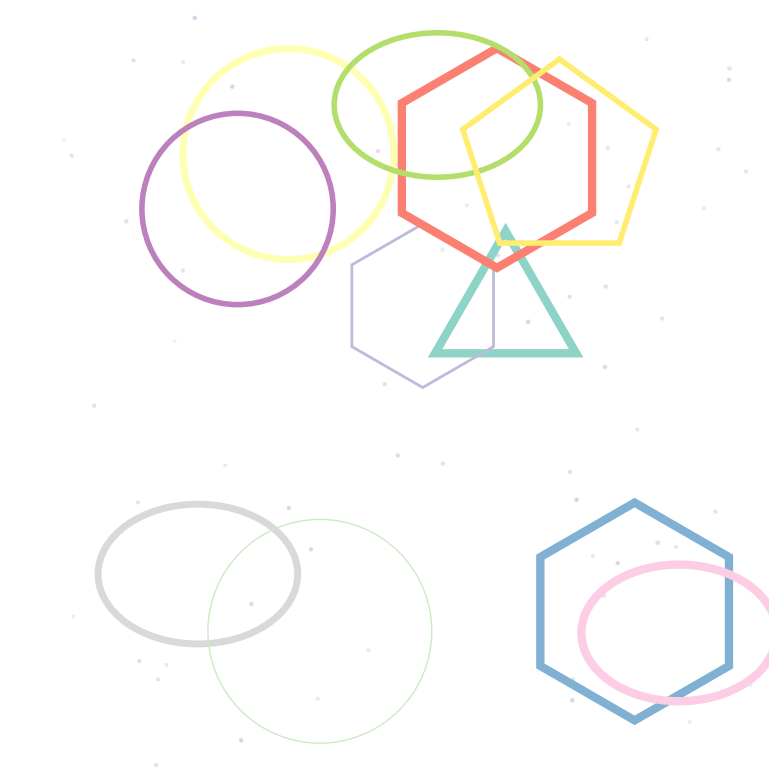[{"shape": "triangle", "thickness": 3, "radius": 0.53, "center": [0.657, 0.594]}, {"shape": "circle", "thickness": 2.5, "radius": 0.68, "center": [0.375, 0.8]}, {"shape": "hexagon", "thickness": 1, "radius": 0.53, "center": [0.549, 0.603]}, {"shape": "hexagon", "thickness": 3, "radius": 0.71, "center": [0.645, 0.795]}, {"shape": "hexagon", "thickness": 3, "radius": 0.71, "center": [0.824, 0.206]}, {"shape": "oval", "thickness": 2, "radius": 0.67, "center": [0.568, 0.864]}, {"shape": "oval", "thickness": 3, "radius": 0.63, "center": [0.882, 0.178]}, {"shape": "oval", "thickness": 2.5, "radius": 0.65, "center": [0.257, 0.254]}, {"shape": "circle", "thickness": 2, "radius": 0.62, "center": [0.309, 0.729]}, {"shape": "circle", "thickness": 0.5, "radius": 0.73, "center": [0.415, 0.18]}, {"shape": "pentagon", "thickness": 2, "radius": 0.66, "center": [0.727, 0.791]}]